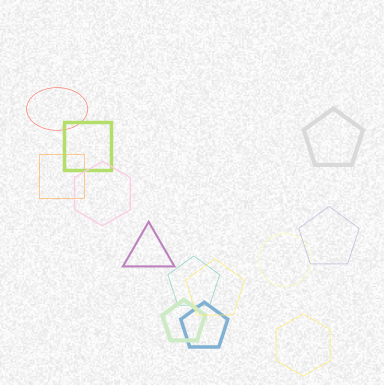[{"shape": "pentagon", "thickness": 0.5, "radius": 0.35, "center": [0.503, 0.264]}, {"shape": "circle", "thickness": 0.5, "radius": 0.34, "center": [0.74, 0.325]}, {"shape": "pentagon", "thickness": 0.5, "radius": 0.41, "center": [0.854, 0.381]}, {"shape": "oval", "thickness": 0.5, "radius": 0.4, "center": [0.148, 0.717]}, {"shape": "pentagon", "thickness": 2.5, "radius": 0.32, "center": [0.531, 0.151]}, {"shape": "square", "thickness": 0.5, "radius": 0.29, "center": [0.159, 0.543]}, {"shape": "square", "thickness": 2.5, "radius": 0.31, "center": [0.228, 0.62]}, {"shape": "hexagon", "thickness": 1, "radius": 0.42, "center": [0.266, 0.497]}, {"shape": "pentagon", "thickness": 3, "radius": 0.4, "center": [0.866, 0.637]}, {"shape": "triangle", "thickness": 1.5, "radius": 0.39, "center": [0.386, 0.347]}, {"shape": "pentagon", "thickness": 3, "radius": 0.29, "center": [0.477, 0.163]}, {"shape": "hexagon", "thickness": 0.5, "radius": 0.41, "center": [0.787, 0.104]}, {"shape": "pentagon", "thickness": 0.5, "radius": 0.4, "center": [0.559, 0.247]}]